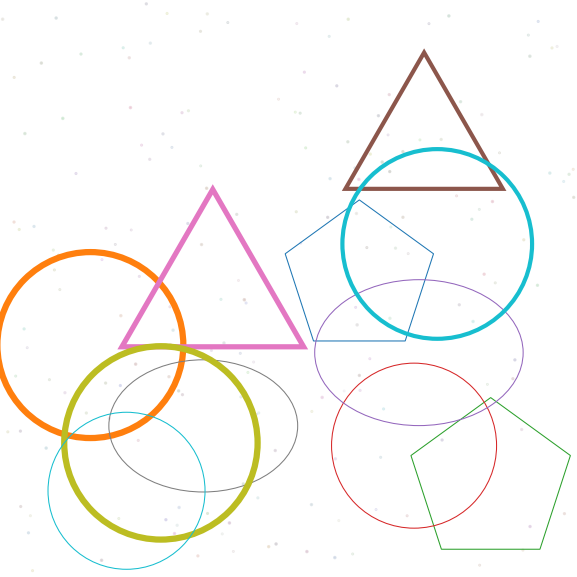[{"shape": "pentagon", "thickness": 0.5, "radius": 0.68, "center": [0.622, 0.518]}, {"shape": "circle", "thickness": 3, "radius": 0.81, "center": [0.156, 0.402]}, {"shape": "pentagon", "thickness": 0.5, "radius": 0.73, "center": [0.85, 0.166]}, {"shape": "circle", "thickness": 0.5, "radius": 0.71, "center": [0.717, 0.227]}, {"shape": "oval", "thickness": 0.5, "radius": 0.9, "center": [0.725, 0.389]}, {"shape": "triangle", "thickness": 2, "radius": 0.79, "center": [0.734, 0.751]}, {"shape": "triangle", "thickness": 2.5, "radius": 0.91, "center": [0.368, 0.489]}, {"shape": "oval", "thickness": 0.5, "radius": 0.82, "center": [0.352, 0.262]}, {"shape": "circle", "thickness": 3, "radius": 0.84, "center": [0.279, 0.232]}, {"shape": "circle", "thickness": 2, "radius": 0.82, "center": [0.757, 0.577]}, {"shape": "circle", "thickness": 0.5, "radius": 0.68, "center": [0.219, 0.149]}]